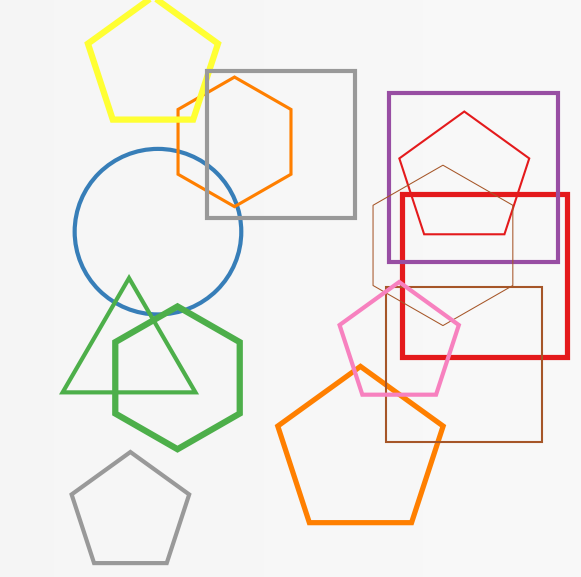[{"shape": "pentagon", "thickness": 1, "radius": 0.59, "center": [0.799, 0.689]}, {"shape": "square", "thickness": 2.5, "radius": 0.71, "center": [0.834, 0.522]}, {"shape": "circle", "thickness": 2, "radius": 0.72, "center": [0.272, 0.598]}, {"shape": "hexagon", "thickness": 3, "radius": 0.62, "center": [0.305, 0.345]}, {"shape": "triangle", "thickness": 2, "radius": 0.66, "center": [0.222, 0.386]}, {"shape": "square", "thickness": 2, "radius": 0.73, "center": [0.815, 0.692]}, {"shape": "hexagon", "thickness": 1.5, "radius": 0.56, "center": [0.403, 0.753]}, {"shape": "pentagon", "thickness": 2.5, "radius": 0.75, "center": [0.62, 0.215]}, {"shape": "pentagon", "thickness": 3, "radius": 0.59, "center": [0.263, 0.887]}, {"shape": "square", "thickness": 1, "radius": 0.67, "center": [0.798, 0.368]}, {"shape": "hexagon", "thickness": 0.5, "radius": 0.69, "center": [0.762, 0.574]}, {"shape": "pentagon", "thickness": 2, "radius": 0.54, "center": [0.687, 0.403]}, {"shape": "square", "thickness": 2, "radius": 0.64, "center": [0.483, 0.749]}, {"shape": "pentagon", "thickness": 2, "radius": 0.53, "center": [0.224, 0.11]}]